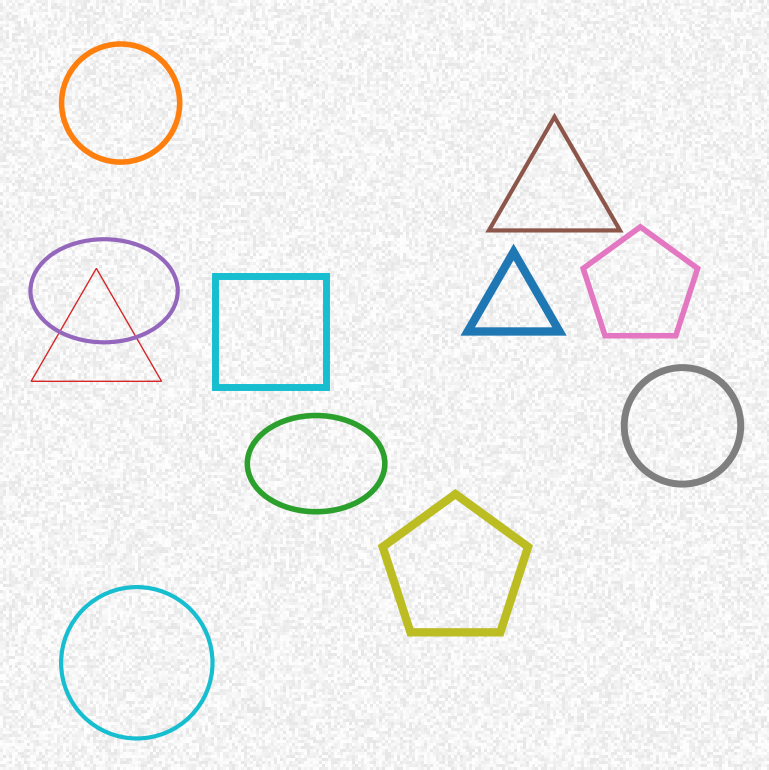[{"shape": "triangle", "thickness": 3, "radius": 0.34, "center": [0.667, 0.604]}, {"shape": "circle", "thickness": 2, "radius": 0.38, "center": [0.157, 0.866]}, {"shape": "oval", "thickness": 2, "radius": 0.45, "center": [0.41, 0.398]}, {"shape": "triangle", "thickness": 0.5, "radius": 0.49, "center": [0.125, 0.554]}, {"shape": "oval", "thickness": 1.5, "radius": 0.48, "center": [0.135, 0.622]}, {"shape": "triangle", "thickness": 1.5, "radius": 0.49, "center": [0.72, 0.75]}, {"shape": "pentagon", "thickness": 2, "radius": 0.39, "center": [0.832, 0.627]}, {"shape": "circle", "thickness": 2.5, "radius": 0.38, "center": [0.886, 0.447]}, {"shape": "pentagon", "thickness": 3, "radius": 0.5, "center": [0.591, 0.259]}, {"shape": "circle", "thickness": 1.5, "radius": 0.49, "center": [0.178, 0.139]}, {"shape": "square", "thickness": 2.5, "radius": 0.36, "center": [0.351, 0.57]}]